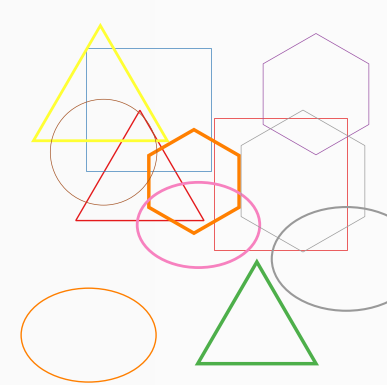[{"shape": "square", "thickness": 0.5, "radius": 0.86, "center": [0.724, 0.522]}, {"shape": "triangle", "thickness": 1, "radius": 0.96, "center": [0.361, 0.523]}, {"shape": "square", "thickness": 0.5, "radius": 0.8, "center": [0.383, 0.716]}, {"shape": "triangle", "thickness": 2.5, "radius": 0.88, "center": [0.663, 0.143]}, {"shape": "hexagon", "thickness": 0.5, "radius": 0.79, "center": [0.815, 0.755]}, {"shape": "oval", "thickness": 1, "radius": 0.87, "center": [0.229, 0.13]}, {"shape": "hexagon", "thickness": 2.5, "radius": 0.67, "center": [0.501, 0.529]}, {"shape": "triangle", "thickness": 2, "radius": 1.0, "center": [0.259, 0.734]}, {"shape": "circle", "thickness": 0.5, "radius": 0.69, "center": [0.267, 0.605]}, {"shape": "oval", "thickness": 2, "radius": 0.79, "center": [0.512, 0.416]}, {"shape": "oval", "thickness": 1.5, "radius": 0.96, "center": [0.894, 0.328]}, {"shape": "hexagon", "thickness": 0.5, "radius": 0.92, "center": [0.782, 0.53]}]